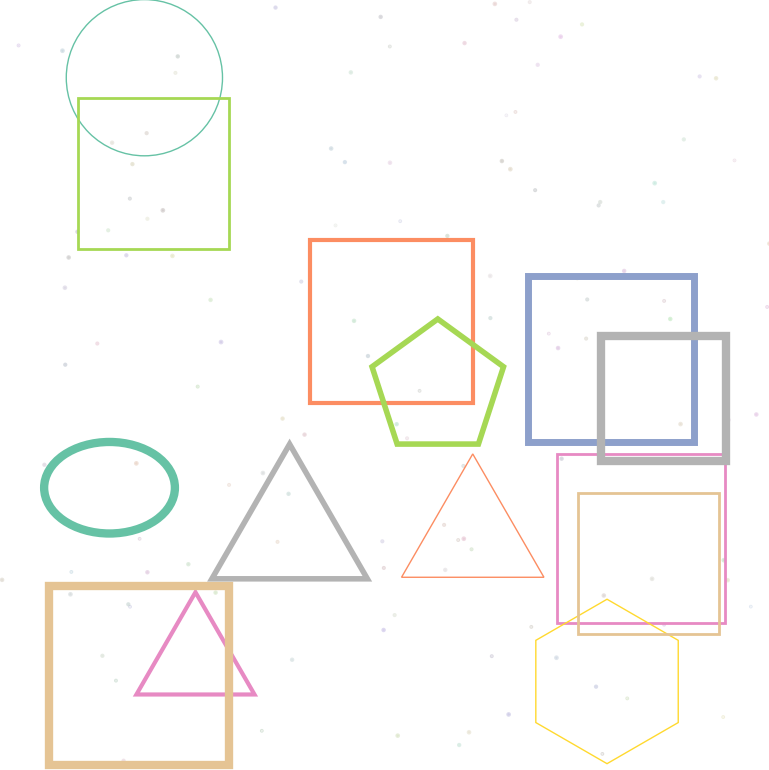[{"shape": "circle", "thickness": 0.5, "radius": 0.51, "center": [0.188, 0.899]}, {"shape": "oval", "thickness": 3, "radius": 0.42, "center": [0.142, 0.367]}, {"shape": "square", "thickness": 1.5, "radius": 0.53, "center": [0.508, 0.582]}, {"shape": "triangle", "thickness": 0.5, "radius": 0.53, "center": [0.614, 0.304]}, {"shape": "square", "thickness": 2.5, "radius": 0.54, "center": [0.794, 0.534]}, {"shape": "triangle", "thickness": 1.5, "radius": 0.44, "center": [0.254, 0.142]}, {"shape": "square", "thickness": 1, "radius": 0.55, "center": [0.832, 0.301]}, {"shape": "pentagon", "thickness": 2, "radius": 0.45, "center": [0.569, 0.496]}, {"shape": "square", "thickness": 1, "radius": 0.49, "center": [0.199, 0.775]}, {"shape": "hexagon", "thickness": 0.5, "radius": 0.53, "center": [0.788, 0.115]}, {"shape": "square", "thickness": 1, "radius": 0.46, "center": [0.842, 0.268]}, {"shape": "square", "thickness": 3, "radius": 0.58, "center": [0.181, 0.123]}, {"shape": "square", "thickness": 3, "radius": 0.41, "center": [0.861, 0.483]}, {"shape": "triangle", "thickness": 2, "radius": 0.58, "center": [0.376, 0.307]}]